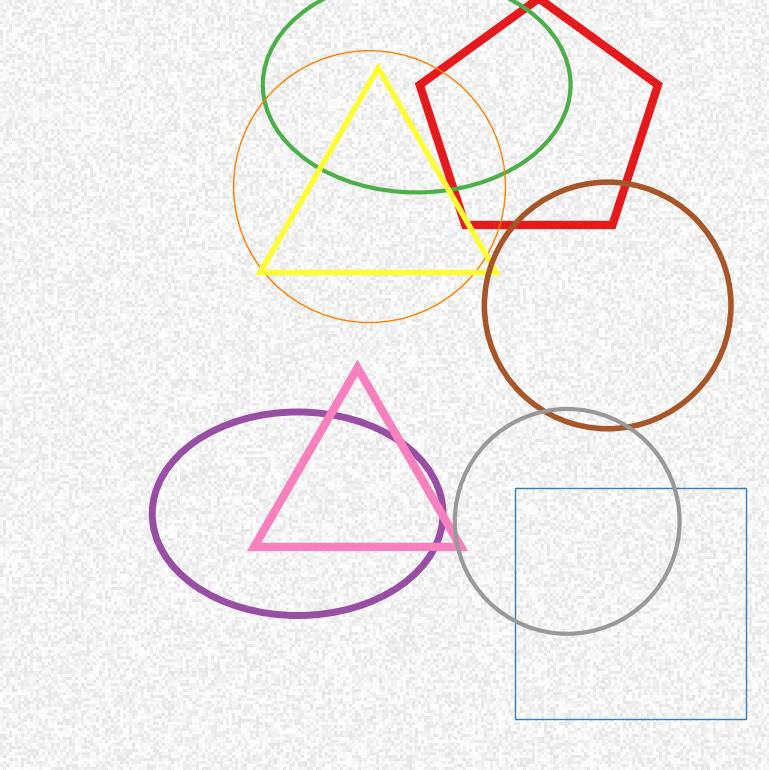[{"shape": "pentagon", "thickness": 3, "radius": 0.81, "center": [0.7, 0.839]}, {"shape": "square", "thickness": 0.5, "radius": 0.75, "center": [0.819, 0.216]}, {"shape": "oval", "thickness": 1.5, "radius": 1.0, "center": [0.541, 0.89]}, {"shape": "oval", "thickness": 2.5, "radius": 0.94, "center": [0.387, 0.333]}, {"shape": "circle", "thickness": 0.5, "radius": 0.88, "center": [0.48, 0.758]}, {"shape": "triangle", "thickness": 2, "radius": 0.89, "center": [0.491, 0.735]}, {"shape": "circle", "thickness": 2, "radius": 0.8, "center": [0.789, 0.603]}, {"shape": "triangle", "thickness": 3, "radius": 0.77, "center": [0.464, 0.367]}, {"shape": "circle", "thickness": 1.5, "radius": 0.73, "center": [0.737, 0.323]}]